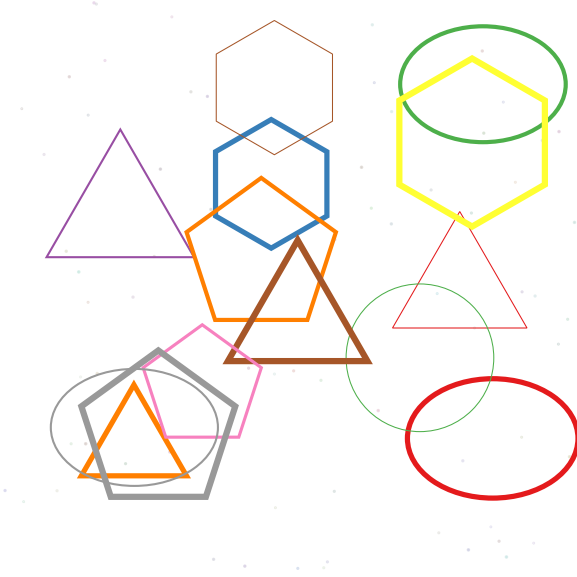[{"shape": "triangle", "thickness": 0.5, "radius": 0.67, "center": [0.796, 0.498]}, {"shape": "oval", "thickness": 2.5, "radius": 0.74, "center": [0.853, 0.24]}, {"shape": "hexagon", "thickness": 2.5, "radius": 0.56, "center": [0.47, 0.681]}, {"shape": "oval", "thickness": 2, "radius": 0.72, "center": [0.836, 0.853]}, {"shape": "circle", "thickness": 0.5, "radius": 0.64, "center": [0.727, 0.38]}, {"shape": "triangle", "thickness": 1, "radius": 0.74, "center": [0.208, 0.628]}, {"shape": "pentagon", "thickness": 2, "radius": 0.68, "center": [0.452, 0.555]}, {"shape": "triangle", "thickness": 2.5, "radius": 0.53, "center": [0.232, 0.228]}, {"shape": "hexagon", "thickness": 3, "radius": 0.73, "center": [0.818, 0.752]}, {"shape": "triangle", "thickness": 3, "radius": 0.7, "center": [0.515, 0.444]}, {"shape": "hexagon", "thickness": 0.5, "radius": 0.58, "center": [0.475, 0.847]}, {"shape": "pentagon", "thickness": 1.5, "radius": 0.54, "center": [0.35, 0.329]}, {"shape": "pentagon", "thickness": 3, "radius": 0.7, "center": [0.274, 0.252]}, {"shape": "oval", "thickness": 1, "radius": 0.72, "center": [0.233, 0.259]}]